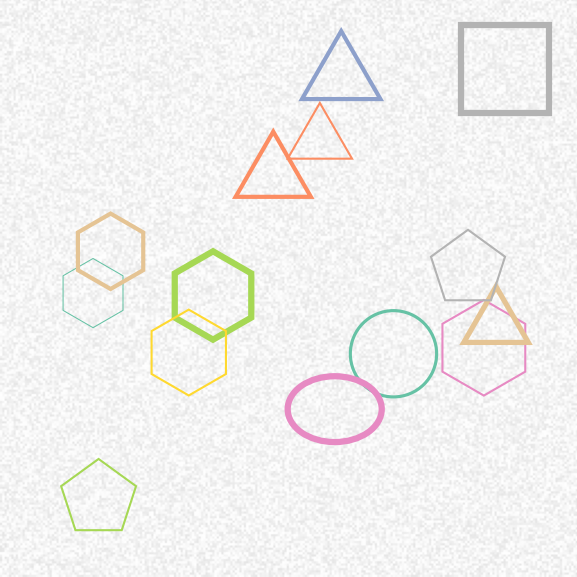[{"shape": "circle", "thickness": 1.5, "radius": 0.37, "center": [0.681, 0.387]}, {"shape": "hexagon", "thickness": 0.5, "radius": 0.3, "center": [0.161, 0.492]}, {"shape": "triangle", "thickness": 2, "radius": 0.38, "center": [0.473, 0.696]}, {"shape": "triangle", "thickness": 1, "radius": 0.32, "center": [0.554, 0.757]}, {"shape": "triangle", "thickness": 2, "radius": 0.39, "center": [0.591, 0.867]}, {"shape": "oval", "thickness": 3, "radius": 0.41, "center": [0.58, 0.291]}, {"shape": "hexagon", "thickness": 1, "radius": 0.41, "center": [0.838, 0.397]}, {"shape": "hexagon", "thickness": 3, "radius": 0.38, "center": [0.369, 0.487]}, {"shape": "pentagon", "thickness": 1, "radius": 0.34, "center": [0.171, 0.136]}, {"shape": "hexagon", "thickness": 1, "radius": 0.37, "center": [0.327, 0.389]}, {"shape": "hexagon", "thickness": 2, "radius": 0.33, "center": [0.191, 0.564]}, {"shape": "triangle", "thickness": 2.5, "radius": 0.32, "center": [0.859, 0.438]}, {"shape": "square", "thickness": 3, "radius": 0.38, "center": [0.875, 0.88]}, {"shape": "pentagon", "thickness": 1, "radius": 0.34, "center": [0.81, 0.534]}]